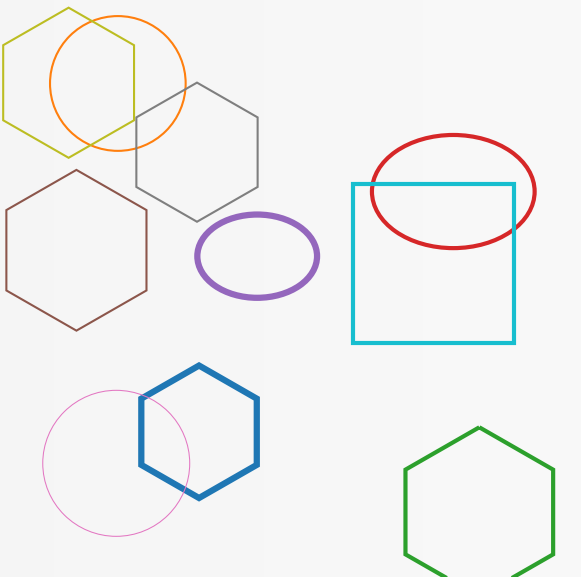[{"shape": "hexagon", "thickness": 3, "radius": 0.57, "center": [0.342, 0.251]}, {"shape": "circle", "thickness": 1, "radius": 0.58, "center": [0.203, 0.855]}, {"shape": "hexagon", "thickness": 2, "radius": 0.73, "center": [0.825, 0.113]}, {"shape": "oval", "thickness": 2, "radius": 0.7, "center": [0.78, 0.667]}, {"shape": "oval", "thickness": 3, "radius": 0.51, "center": [0.442, 0.556]}, {"shape": "hexagon", "thickness": 1, "radius": 0.7, "center": [0.131, 0.566]}, {"shape": "circle", "thickness": 0.5, "radius": 0.63, "center": [0.2, 0.197]}, {"shape": "hexagon", "thickness": 1, "radius": 0.6, "center": [0.339, 0.736]}, {"shape": "hexagon", "thickness": 1, "radius": 0.65, "center": [0.118, 0.856]}, {"shape": "square", "thickness": 2, "radius": 0.69, "center": [0.746, 0.543]}]